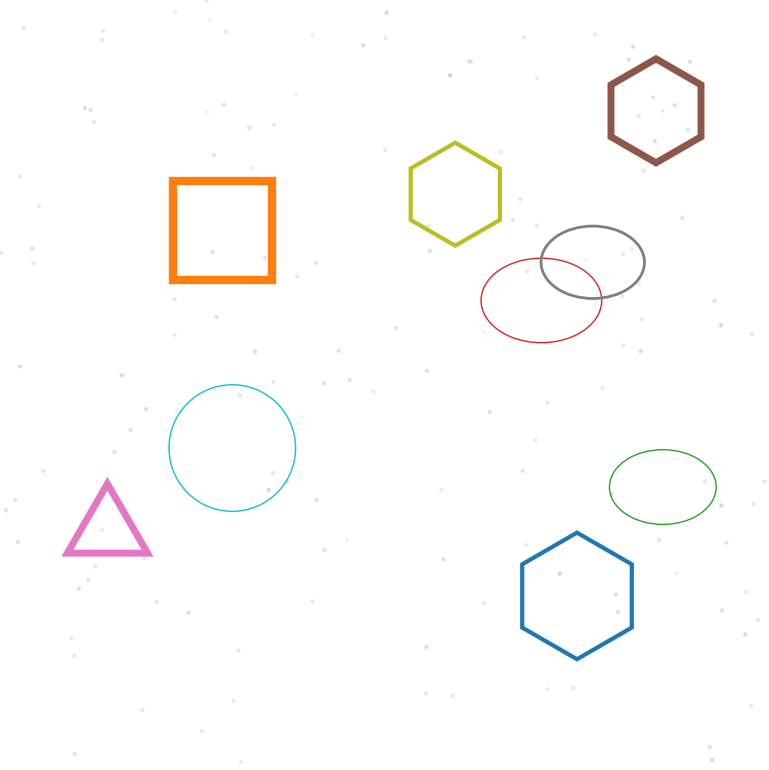[{"shape": "hexagon", "thickness": 1.5, "radius": 0.41, "center": [0.749, 0.226]}, {"shape": "square", "thickness": 3, "radius": 0.32, "center": [0.289, 0.7]}, {"shape": "oval", "thickness": 0.5, "radius": 0.35, "center": [0.861, 0.367]}, {"shape": "oval", "thickness": 0.5, "radius": 0.39, "center": [0.703, 0.61]}, {"shape": "hexagon", "thickness": 2.5, "radius": 0.34, "center": [0.852, 0.856]}, {"shape": "triangle", "thickness": 2.5, "radius": 0.3, "center": [0.14, 0.312]}, {"shape": "oval", "thickness": 1, "radius": 0.34, "center": [0.77, 0.659]}, {"shape": "hexagon", "thickness": 1.5, "radius": 0.33, "center": [0.591, 0.748]}, {"shape": "circle", "thickness": 0.5, "radius": 0.41, "center": [0.302, 0.418]}]